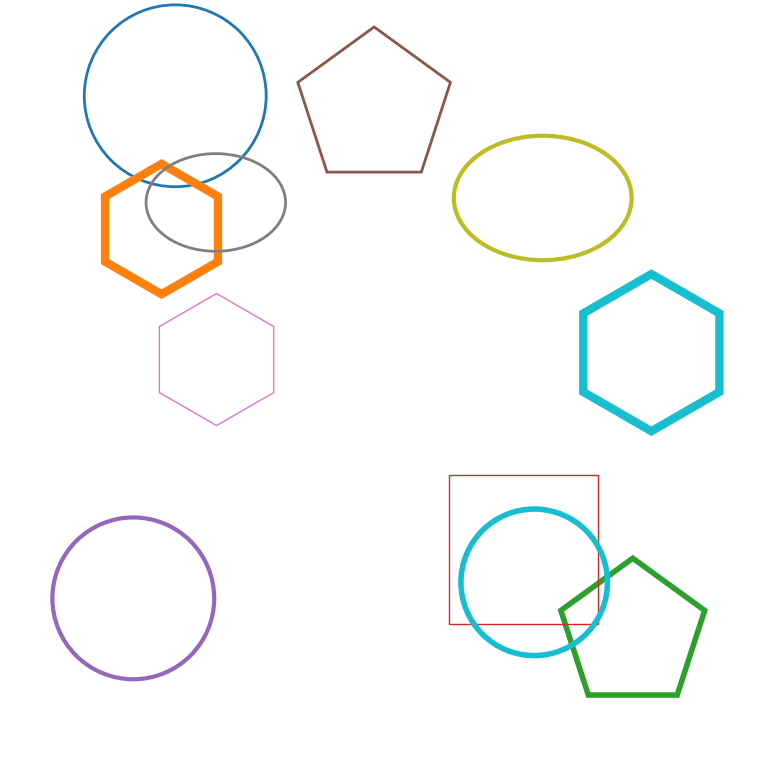[{"shape": "circle", "thickness": 1, "radius": 0.59, "center": [0.228, 0.876]}, {"shape": "hexagon", "thickness": 3, "radius": 0.42, "center": [0.21, 0.703]}, {"shape": "pentagon", "thickness": 2, "radius": 0.49, "center": [0.822, 0.177]}, {"shape": "square", "thickness": 0.5, "radius": 0.48, "center": [0.68, 0.287]}, {"shape": "circle", "thickness": 1.5, "radius": 0.53, "center": [0.173, 0.223]}, {"shape": "pentagon", "thickness": 1, "radius": 0.52, "center": [0.486, 0.861]}, {"shape": "hexagon", "thickness": 0.5, "radius": 0.43, "center": [0.281, 0.533]}, {"shape": "oval", "thickness": 1, "radius": 0.45, "center": [0.28, 0.737]}, {"shape": "oval", "thickness": 1.5, "radius": 0.58, "center": [0.705, 0.743]}, {"shape": "circle", "thickness": 2, "radius": 0.48, "center": [0.694, 0.244]}, {"shape": "hexagon", "thickness": 3, "radius": 0.51, "center": [0.846, 0.542]}]